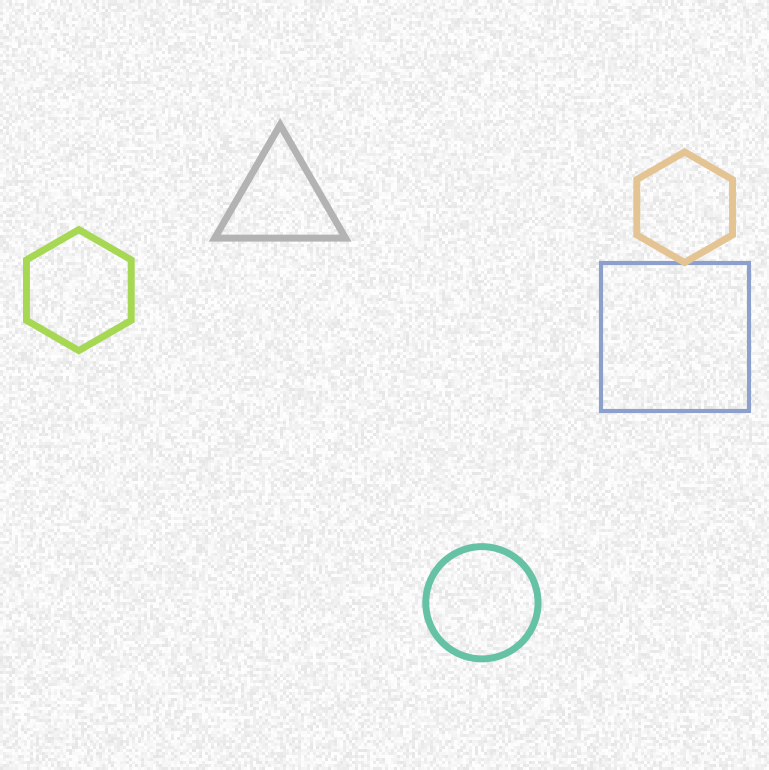[{"shape": "circle", "thickness": 2.5, "radius": 0.36, "center": [0.626, 0.217]}, {"shape": "square", "thickness": 1.5, "radius": 0.48, "center": [0.877, 0.562]}, {"shape": "hexagon", "thickness": 2.5, "radius": 0.39, "center": [0.102, 0.623]}, {"shape": "hexagon", "thickness": 2.5, "radius": 0.36, "center": [0.889, 0.731]}, {"shape": "triangle", "thickness": 2.5, "radius": 0.49, "center": [0.364, 0.74]}]